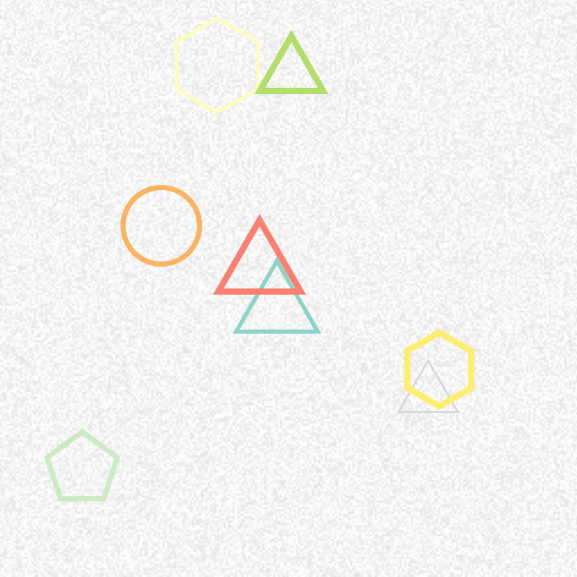[{"shape": "triangle", "thickness": 2, "radius": 0.41, "center": [0.48, 0.466]}, {"shape": "hexagon", "thickness": 1.5, "radius": 0.41, "center": [0.376, 0.886]}, {"shape": "triangle", "thickness": 3, "radius": 0.41, "center": [0.449, 0.535]}, {"shape": "circle", "thickness": 2.5, "radius": 0.33, "center": [0.279, 0.608]}, {"shape": "triangle", "thickness": 3, "radius": 0.32, "center": [0.505, 0.873]}, {"shape": "triangle", "thickness": 1, "radius": 0.3, "center": [0.741, 0.315]}, {"shape": "pentagon", "thickness": 2.5, "radius": 0.32, "center": [0.142, 0.187]}, {"shape": "hexagon", "thickness": 3, "radius": 0.32, "center": [0.761, 0.359]}]